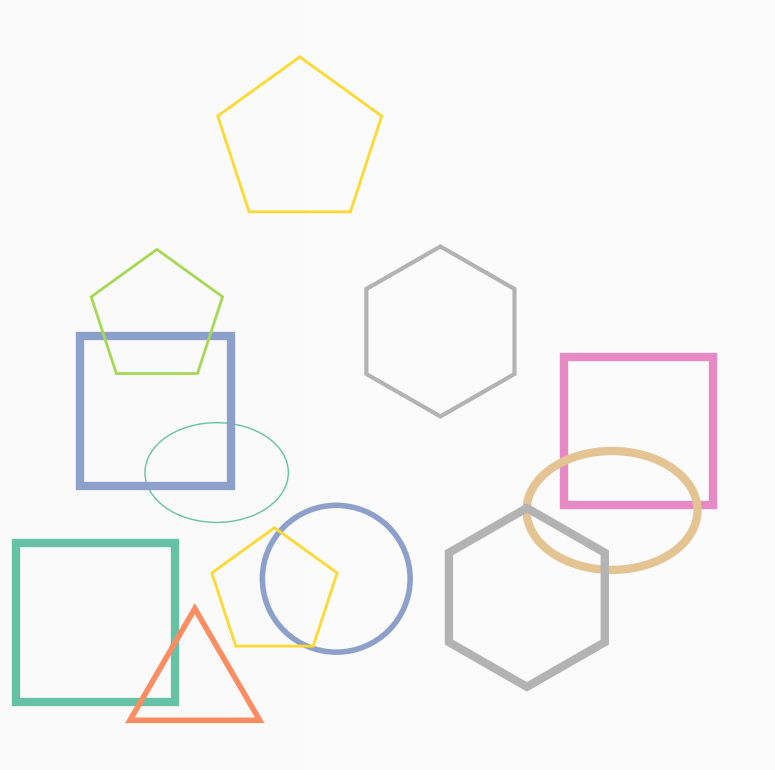[{"shape": "square", "thickness": 3, "radius": 0.52, "center": [0.123, 0.191]}, {"shape": "oval", "thickness": 0.5, "radius": 0.46, "center": [0.28, 0.386]}, {"shape": "triangle", "thickness": 2, "radius": 0.48, "center": [0.251, 0.113]}, {"shape": "circle", "thickness": 2, "radius": 0.48, "center": [0.434, 0.248]}, {"shape": "square", "thickness": 3, "radius": 0.49, "center": [0.201, 0.466]}, {"shape": "square", "thickness": 3, "radius": 0.48, "center": [0.824, 0.44]}, {"shape": "pentagon", "thickness": 1, "radius": 0.45, "center": [0.202, 0.587]}, {"shape": "pentagon", "thickness": 1, "radius": 0.43, "center": [0.354, 0.23]}, {"shape": "pentagon", "thickness": 1, "radius": 0.56, "center": [0.387, 0.815]}, {"shape": "oval", "thickness": 3, "radius": 0.55, "center": [0.79, 0.337]}, {"shape": "hexagon", "thickness": 3, "radius": 0.58, "center": [0.68, 0.224]}, {"shape": "hexagon", "thickness": 1.5, "radius": 0.55, "center": [0.568, 0.57]}]